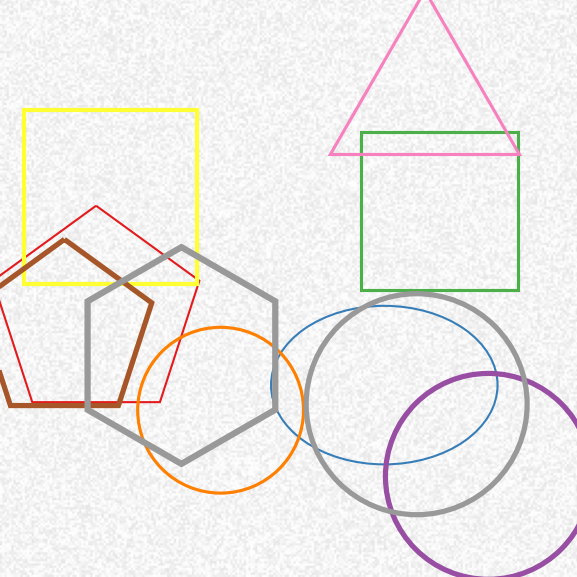[{"shape": "pentagon", "thickness": 1, "radius": 0.94, "center": [0.166, 0.455]}, {"shape": "oval", "thickness": 1, "radius": 0.98, "center": [0.665, 0.332]}, {"shape": "square", "thickness": 1.5, "radius": 0.68, "center": [0.761, 0.634]}, {"shape": "circle", "thickness": 2.5, "radius": 0.89, "center": [0.846, 0.174]}, {"shape": "circle", "thickness": 1.5, "radius": 0.72, "center": [0.382, 0.289]}, {"shape": "square", "thickness": 2, "radius": 0.75, "center": [0.191, 0.658]}, {"shape": "pentagon", "thickness": 2.5, "radius": 0.8, "center": [0.112, 0.426]}, {"shape": "triangle", "thickness": 1.5, "radius": 0.95, "center": [0.736, 0.826]}, {"shape": "circle", "thickness": 2.5, "radius": 0.96, "center": [0.721, 0.299]}, {"shape": "hexagon", "thickness": 3, "radius": 0.94, "center": [0.314, 0.384]}]